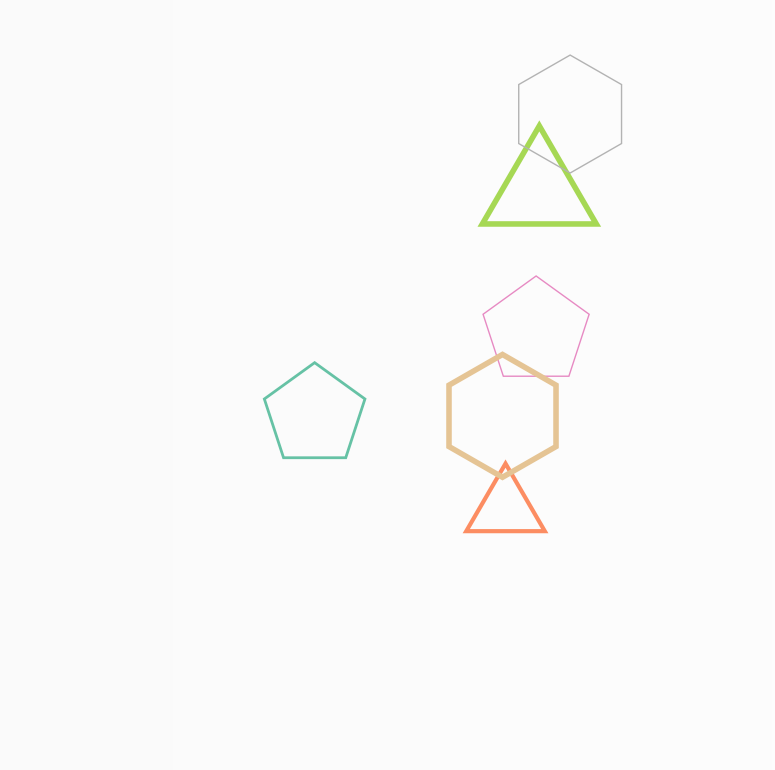[{"shape": "pentagon", "thickness": 1, "radius": 0.34, "center": [0.406, 0.461]}, {"shape": "triangle", "thickness": 1.5, "radius": 0.29, "center": [0.652, 0.339]}, {"shape": "pentagon", "thickness": 0.5, "radius": 0.36, "center": [0.692, 0.57]}, {"shape": "triangle", "thickness": 2, "radius": 0.42, "center": [0.696, 0.752]}, {"shape": "hexagon", "thickness": 2, "radius": 0.4, "center": [0.648, 0.46]}, {"shape": "hexagon", "thickness": 0.5, "radius": 0.38, "center": [0.736, 0.852]}]